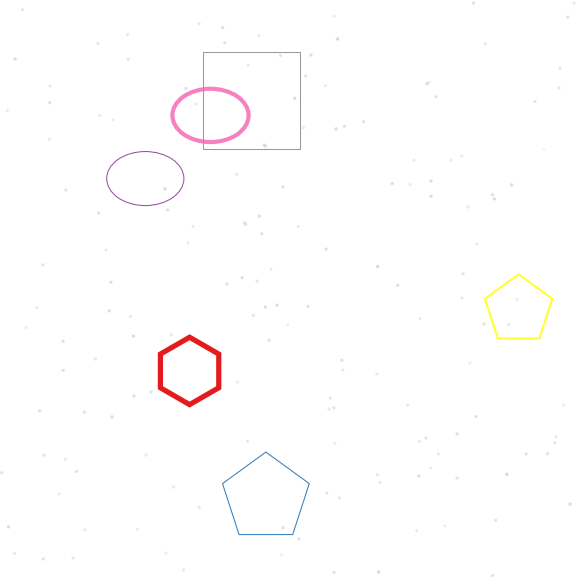[{"shape": "hexagon", "thickness": 2.5, "radius": 0.29, "center": [0.328, 0.357]}, {"shape": "pentagon", "thickness": 0.5, "radius": 0.39, "center": [0.46, 0.137]}, {"shape": "oval", "thickness": 0.5, "radius": 0.33, "center": [0.252, 0.69]}, {"shape": "pentagon", "thickness": 1, "radius": 0.31, "center": [0.898, 0.463]}, {"shape": "oval", "thickness": 2, "radius": 0.33, "center": [0.365, 0.799]}, {"shape": "square", "thickness": 0.5, "radius": 0.42, "center": [0.435, 0.825]}]